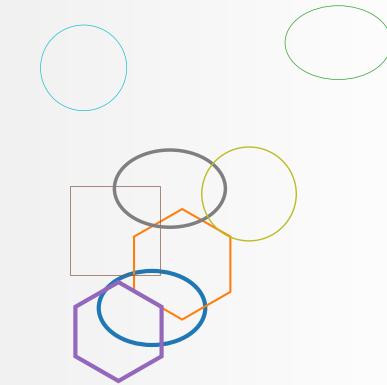[{"shape": "oval", "thickness": 3, "radius": 0.69, "center": [0.392, 0.2]}, {"shape": "hexagon", "thickness": 1.5, "radius": 0.72, "center": [0.47, 0.314]}, {"shape": "oval", "thickness": 0.5, "radius": 0.69, "center": [0.873, 0.889]}, {"shape": "hexagon", "thickness": 3, "radius": 0.64, "center": [0.306, 0.139]}, {"shape": "square", "thickness": 0.5, "radius": 0.58, "center": [0.297, 0.402]}, {"shape": "oval", "thickness": 2.5, "radius": 0.72, "center": [0.438, 0.51]}, {"shape": "circle", "thickness": 1, "radius": 0.61, "center": [0.643, 0.496]}, {"shape": "circle", "thickness": 0.5, "radius": 0.56, "center": [0.216, 0.824]}]